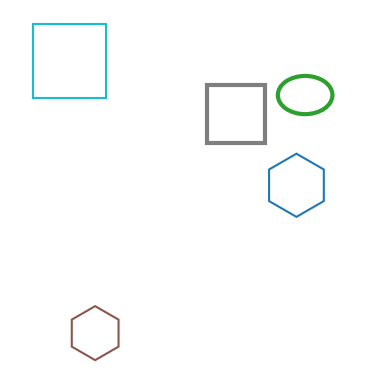[{"shape": "hexagon", "thickness": 1.5, "radius": 0.41, "center": [0.77, 0.519]}, {"shape": "oval", "thickness": 3, "radius": 0.35, "center": [0.793, 0.753]}, {"shape": "hexagon", "thickness": 1.5, "radius": 0.35, "center": [0.247, 0.135]}, {"shape": "square", "thickness": 3, "radius": 0.37, "center": [0.612, 0.704]}, {"shape": "square", "thickness": 1.5, "radius": 0.48, "center": [0.18, 0.842]}]